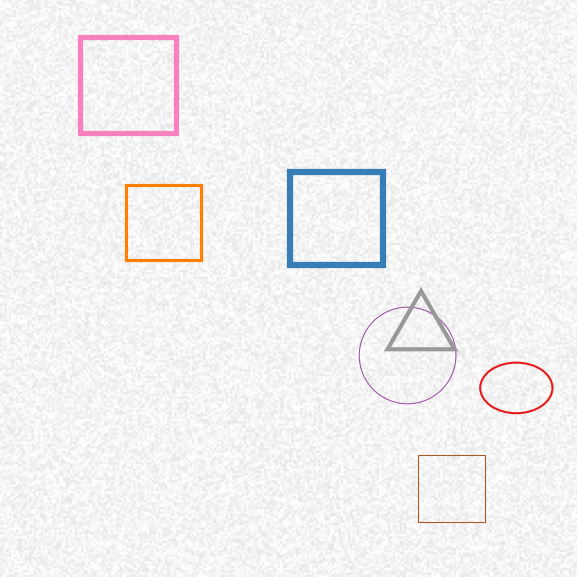[{"shape": "oval", "thickness": 1, "radius": 0.31, "center": [0.894, 0.327]}, {"shape": "square", "thickness": 3, "radius": 0.4, "center": [0.583, 0.621]}, {"shape": "circle", "thickness": 0.5, "radius": 0.42, "center": [0.706, 0.384]}, {"shape": "square", "thickness": 1.5, "radius": 0.32, "center": [0.283, 0.613]}, {"shape": "square", "thickness": 0.5, "radius": 0.29, "center": [0.782, 0.154]}, {"shape": "square", "thickness": 2.5, "radius": 0.42, "center": [0.221, 0.852]}, {"shape": "triangle", "thickness": 2, "radius": 0.34, "center": [0.729, 0.428]}]